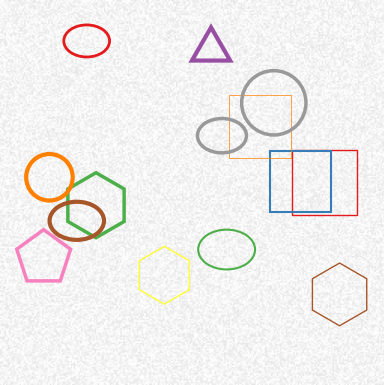[{"shape": "square", "thickness": 1, "radius": 0.43, "center": [0.843, 0.527]}, {"shape": "oval", "thickness": 2, "radius": 0.3, "center": [0.225, 0.894]}, {"shape": "square", "thickness": 1.5, "radius": 0.4, "center": [0.782, 0.529]}, {"shape": "oval", "thickness": 1.5, "radius": 0.37, "center": [0.589, 0.352]}, {"shape": "hexagon", "thickness": 2.5, "radius": 0.42, "center": [0.249, 0.467]}, {"shape": "triangle", "thickness": 3, "radius": 0.29, "center": [0.548, 0.871]}, {"shape": "circle", "thickness": 3, "radius": 0.3, "center": [0.128, 0.54]}, {"shape": "square", "thickness": 0.5, "radius": 0.4, "center": [0.676, 0.671]}, {"shape": "hexagon", "thickness": 1, "radius": 0.38, "center": [0.427, 0.285]}, {"shape": "hexagon", "thickness": 1, "radius": 0.41, "center": [0.882, 0.235]}, {"shape": "oval", "thickness": 3, "radius": 0.35, "center": [0.199, 0.426]}, {"shape": "pentagon", "thickness": 2.5, "radius": 0.37, "center": [0.113, 0.33]}, {"shape": "oval", "thickness": 2.5, "radius": 0.32, "center": [0.576, 0.648]}, {"shape": "circle", "thickness": 2.5, "radius": 0.42, "center": [0.711, 0.733]}]